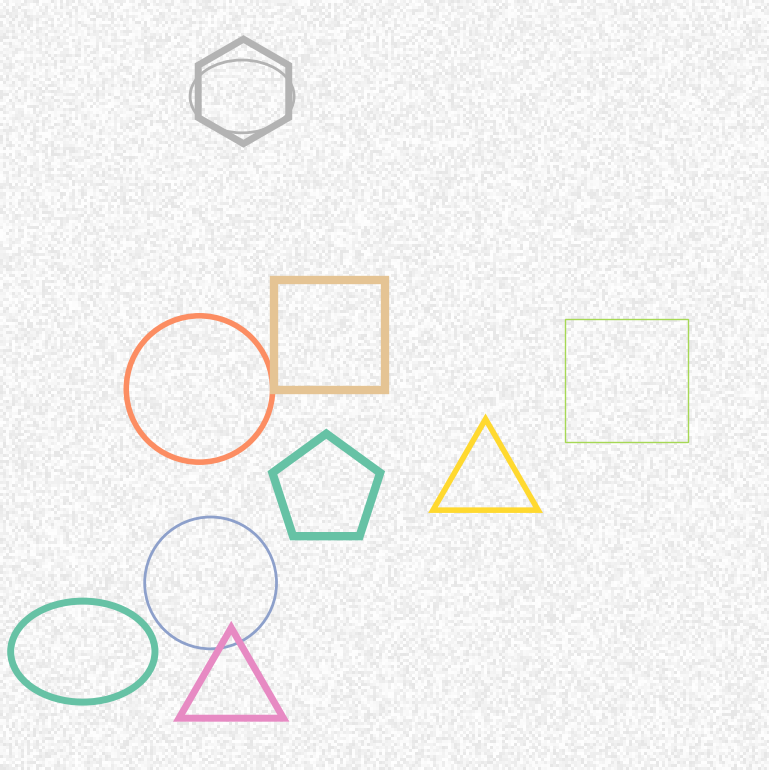[{"shape": "pentagon", "thickness": 3, "radius": 0.37, "center": [0.424, 0.363]}, {"shape": "oval", "thickness": 2.5, "radius": 0.47, "center": [0.108, 0.154]}, {"shape": "circle", "thickness": 2, "radius": 0.48, "center": [0.259, 0.495]}, {"shape": "circle", "thickness": 1, "radius": 0.43, "center": [0.274, 0.243]}, {"shape": "triangle", "thickness": 2.5, "radius": 0.39, "center": [0.3, 0.106]}, {"shape": "square", "thickness": 0.5, "radius": 0.4, "center": [0.814, 0.506]}, {"shape": "triangle", "thickness": 2, "radius": 0.39, "center": [0.631, 0.377]}, {"shape": "square", "thickness": 3, "radius": 0.36, "center": [0.428, 0.565]}, {"shape": "oval", "thickness": 1, "radius": 0.34, "center": [0.314, 0.875]}, {"shape": "hexagon", "thickness": 2.5, "radius": 0.34, "center": [0.316, 0.881]}]